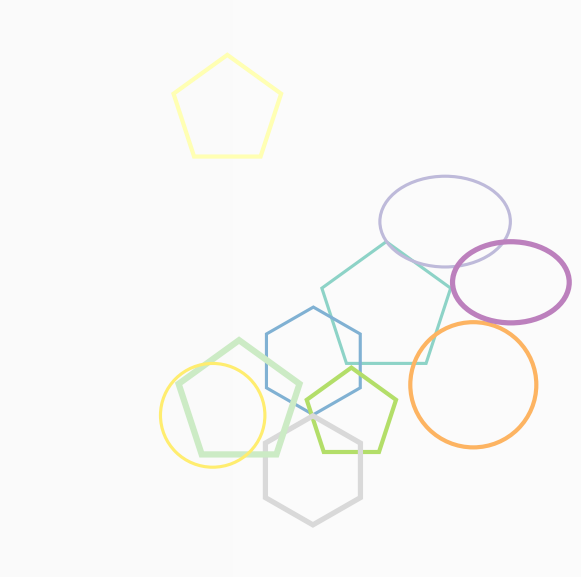[{"shape": "pentagon", "thickness": 1.5, "radius": 0.58, "center": [0.665, 0.464]}, {"shape": "pentagon", "thickness": 2, "radius": 0.49, "center": [0.391, 0.807]}, {"shape": "oval", "thickness": 1.5, "radius": 0.56, "center": [0.766, 0.615]}, {"shape": "hexagon", "thickness": 1.5, "radius": 0.47, "center": [0.539, 0.374]}, {"shape": "circle", "thickness": 2, "radius": 0.54, "center": [0.814, 0.333]}, {"shape": "pentagon", "thickness": 2, "radius": 0.4, "center": [0.605, 0.282]}, {"shape": "hexagon", "thickness": 2.5, "radius": 0.47, "center": [0.538, 0.185]}, {"shape": "oval", "thickness": 2.5, "radius": 0.5, "center": [0.879, 0.51]}, {"shape": "pentagon", "thickness": 3, "radius": 0.55, "center": [0.411, 0.301]}, {"shape": "circle", "thickness": 1.5, "radius": 0.45, "center": [0.366, 0.28]}]